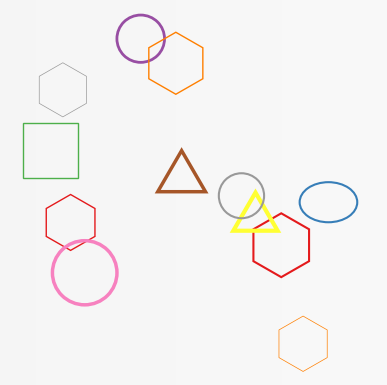[{"shape": "hexagon", "thickness": 1.5, "radius": 0.41, "center": [0.726, 0.363]}, {"shape": "hexagon", "thickness": 1, "radius": 0.36, "center": [0.182, 0.422]}, {"shape": "oval", "thickness": 1.5, "radius": 0.37, "center": [0.848, 0.475]}, {"shape": "square", "thickness": 1, "radius": 0.36, "center": [0.131, 0.609]}, {"shape": "circle", "thickness": 2, "radius": 0.31, "center": [0.363, 0.899]}, {"shape": "hexagon", "thickness": 0.5, "radius": 0.36, "center": [0.782, 0.107]}, {"shape": "hexagon", "thickness": 1, "radius": 0.4, "center": [0.454, 0.836]}, {"shape": "triangle", "thickness": 3, "radius": 0.33, "center": [0.659, 0.434]}, {"shape": "triangle", "thickness": 2.5, "radius": 0.36, "center": [0.469, 0.538]}, {"shape": "circle", "thickness": 2.5, "radius": 0.42, "center": [0.219, 0.292]}, {"shape": "hexagon", "thickness": 0.5, "radius": 0.35, "center": [0.162, 0.767]}, {"shape": "circle", "thickness": 1.5, "radius": 0.29, "center": [0.623, 0.492]}]